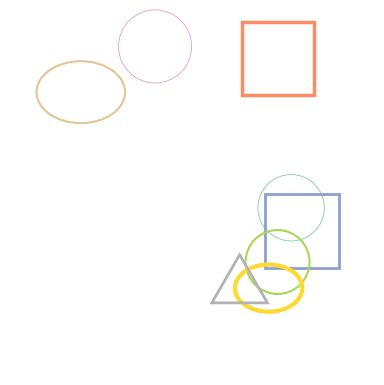[{"shape": "circle", "thickness": 0.5, "radius": 0.43, "center": [0.756, 0.46]}, {"shape": "square", "thickness": 2.5, "radius": 0.47, "center": [0.722, 0.848]}, {"shape": "square", "thickness": 2, "radius": 0.48, "center": [0.785, 0.399]}, {"shape": "circle", "thickness": 0.5, "radius": 0.47, "center": [0.403, 0.879]}, {"shape": "circle", "thickness": 1.5, "radius": 0.42, "center": [0.721, 0.319]}, {"shape": "oval", "thickness": 3, "radius": 0.44, "center": [0.698, 0.252]}, {"shape": "oval", "thickness": 1.5, "radius": 0.57, "center": [0.21, 0.761]}, {"shape": "triangle", "thickness": 2, "radius": 0.42, "center": [0.622, 0.255]}]